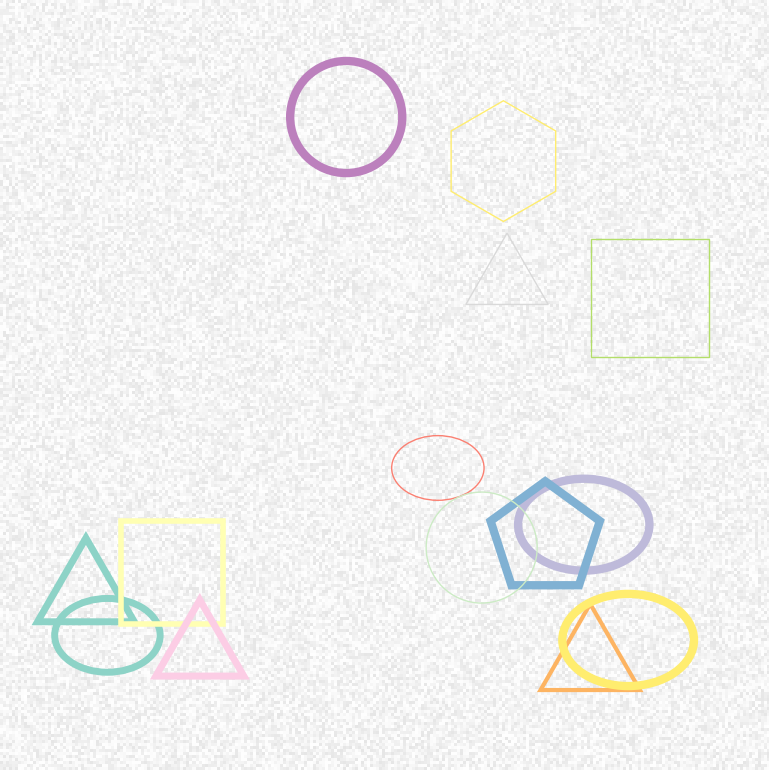[{"shape": "triangle", "thickness": 2.5, "radius": 0.36, "center": [0.112, 0.229]}, {"shape": "oval", "thickness": 2.5, "radius": 0.34, "center": [0.139, 0.175]}, {"shape": "square", "thickness": 2, "radius": 0.33, "center": [0.223, 0.257]}, {"shape": "oval", "thickness": 3, "radius": 0.43, "center": [0.758, 0.319]}, {"shape": "oval", "thickness": 0.5, "radius": 0.3, "center": [0.569, 0.392]}, {"shape": "pentagon", "thickness": 3, "radius": 0.37, "center": [0.708, 0.3]}, {"shape": "triangle", "thickness": 1.5, "radius": 0.37, "center": [0.767, 0.141]}, {"shape": "square", "thickness": 0.5, "radius": 0.38, "center": [0.844, 0.613]}, {"shape": "triangle", "thickness": 2.5, "radius": 0.33, "center": [0.26, 0.155]}, {"shape": "triangle", "thickness": 0.5, "radius": 0.31, "center": [0.658, 0.635]}, {"shape": "circle", "thickness": 3, "radius": 0.36, "center": [0.45, 0.848]}, {"shape": "circle", "thickness": 0.5, "radius": 0.36, "center": [0.626, 0.289]}, {"shape": "hexagon", "thickness": 0.5, "radius": 0.39, "center": [0.654, 0.791]}, {"shape": "oval", "thickness": 3, "radius": 0.43, "center": [0.816, 0.169]}]